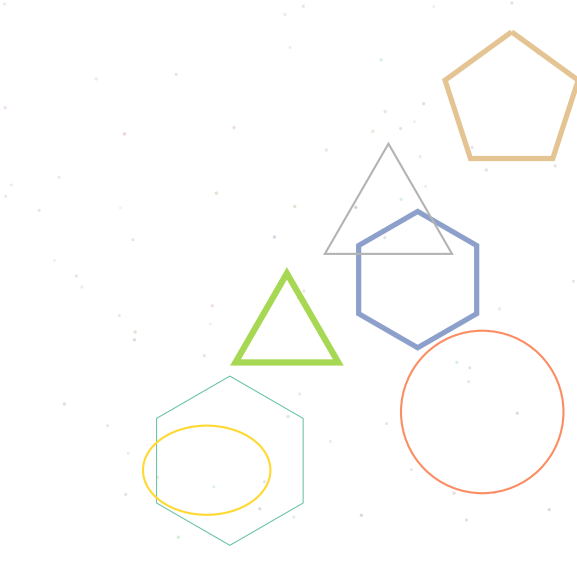[{"shape": "hexagon", "thickness": 0.5, "radius": 0.73, "center": [0.398, 0.201]}, {"shape": "circle", "thickness": 1, "radius": 0.7, "center": [0.835, 0.286]}, {"shape": "hexagon", "thickness": 2.5, "radius": 0.59, "center": [0.723, 0.515]}, {"shape": "triangle", "thickness": 3, "radius": 0.51, "center": [0.497, 0.423]}, {"shape": "oval", "thickness": 1, "radius": 0.55, "center": [0.358, 0.185]}, {"shape": "pentagon", "thickness": 2.5, "radius": 0.61, "center": [0.886, 0.823]}, {"shape": "triangle", "thickness": 1, "radius": 0.64, "center": [0.673, 0.623]}]